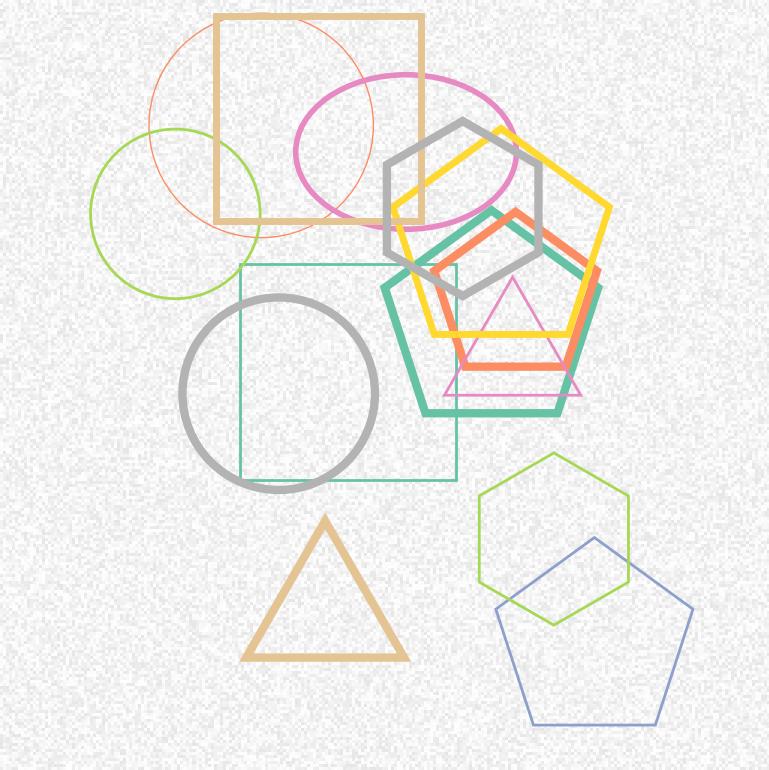[{"shape": "square", "thickness": 1, "radius": 0.7, "center": [0.452, 0.517]}, {"shape": "pentagon", "thickness": 3, "radius": 0.73, "center": [0.638, 0.581]}, {"shape": "pentagon", "thickness": 3, "radius": 0.56, "center": [0.67, 0.614]}, {"shape": "circle", "thickness": 0.5, "radius": 0.73, "center": [0.339, 0.837]}, {"shape": "pentagon", "thickness": 1, "radius": 0.67, "center": [0.772, 0.167]}, {"shape": "triangle", "thickness": 1, "radius": 0.51, "center": [0.666, 0.538]}, {"shape": "oval", "thickness": 2, "radius": 0.72, "center": [0.527, 0.803]}, {"shape": "hexagon", "thickness": 1, "radius": 0.56, "center": [0.719, 0.3]}, {"shape": "circle", "thickness": 1, "radius": 0.55, "center": [0.228, 0.722]}, {"shape": "pentagon", "thickness": 2.5, "radius": 0.74, "center": [0.651, 0.685]}, {"shape": "square", "thickness": 2.5, "radius": 0.67, "center": [0.413, 0.846]}, {"shape": "triangle", "thickness": 3, "radius": 0.59, "center": [0.422, 0.205]}, {"shape": "circle", "thickness": 3, "radius": 0.63, "center": [0.362, 0.489]}, {"shape": "hexagon", "thickness": 3, "radius": 0.57, "center": [0.601, 0.729]}]